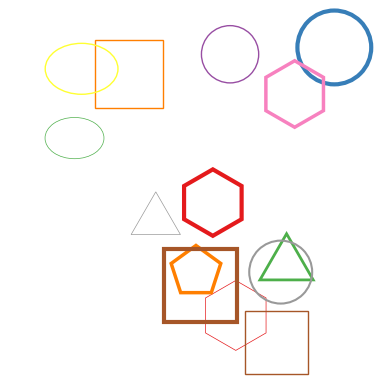[{"shape": "hexagon", "thickness": 0.5, "radius": 0.45, "center": [0.612, 0.181]}, {"shape": "hexagon", "thickness": 3, "radius": 0.43, "center": [0.553, 0.474]}, {"shape": "circle", "thickness": 3, "radius": 0.48, "center": [0.868, 0.877]}, {"shape": "triangle", "thickness": 2, "radius": 0.4, "center": [0.744, 0.313]}, {"shape": "oval", "thickness": 0.5, "radius": 0.38, "center": [0.194, 0.641]}, {"shape": "circle", "thickness": 1, "radius": 0.37, "center": [0.598, 0.859]}, {"shape": "square", "thickness": 1, "radius": 0.44, "center": [0.335, 0.807]}, {"shape": "pentagon", "thickness": 2.5, "radius": 0.34, "center": [0.509, 0.295]}, {"shape": "oval", "thickness": 1, "radius": 0.47, "center": [0.212, 0.821]}, {"shape": "square", "thickness": 1, "radius": 0.41, "center": [0.718, 0.11]}, {"shape": "square", "thickness": 3, "radius": 0.47, "center": [0.522, 0.258]}, {"shape": "hexagon", "thickness": 2.5, "radius": 0.43, "center": [0.765, 0.756]}, {"shape": "circle", "thickness": 1.5, "radius": 0.41, "center": [0.729, 0.293]}, {"shape": "triangle", "thickness": 0.5, "radius": 0.37, "center": [0.405, 0.428]}]